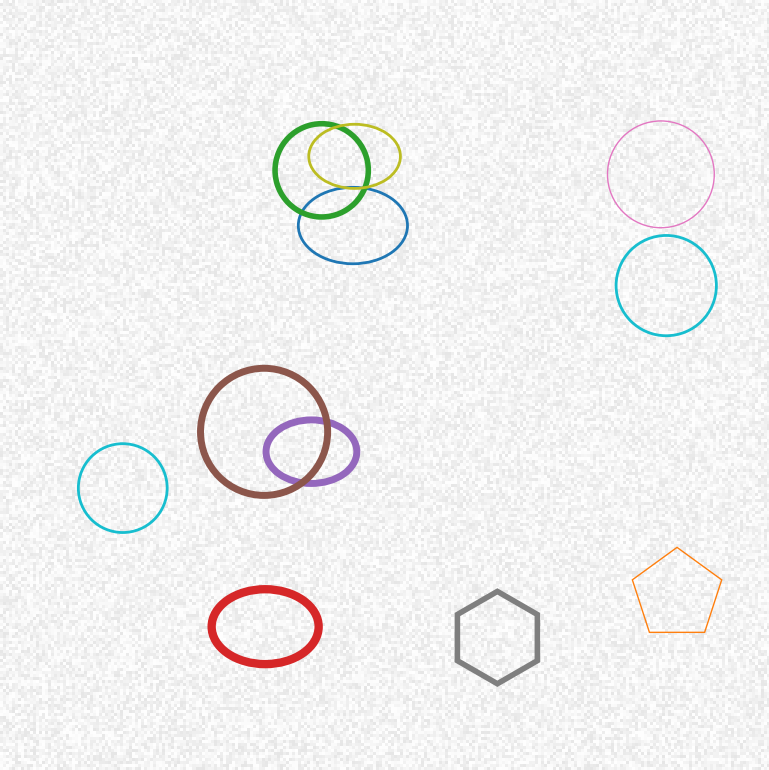[{"shape": "oval", "thickness": 1, "radius": 0.35, "center": [0.458, 0.707]}, {"shape": "pentagon", "thickness": 0.5, "radius": 0.3, "center": [0.879, 0.228]}, {"shape": "circle", "thickness": 2, "radius": 0.3, "center": [0.418, 0.779]}, {"shape": "oval", "thickness": 3, "radius": 0.35, "center": [0.344, 0.186]}, {"shape": "oval", "thickness": 2.5, "radius": 0.29, "center": [0.404, 0.413]}, {"shape": "circle", "thickness": 2.5, "radius": 0.41, "center": [0.343, 0.439]}, {"shape": "circle", "thickness": 0.5, "radius": 0.35, "center": [0.858, 0.774]}, {"shape": "hexagon", "thickness": 2, "radius": 0.3, "center": [0.646, 0.172]}, {"shape": "oval", "thickness": 1, "radius": 0.3, "center": [0.46, 0.797]}, {"shape": "circle", "thickness": 1, "radius": 0.33, "center": [0.865, 0.629]}, {"shape": "circle", "thickness": 1, "radius": 0.29, "center": [0.159, 0.366]}]